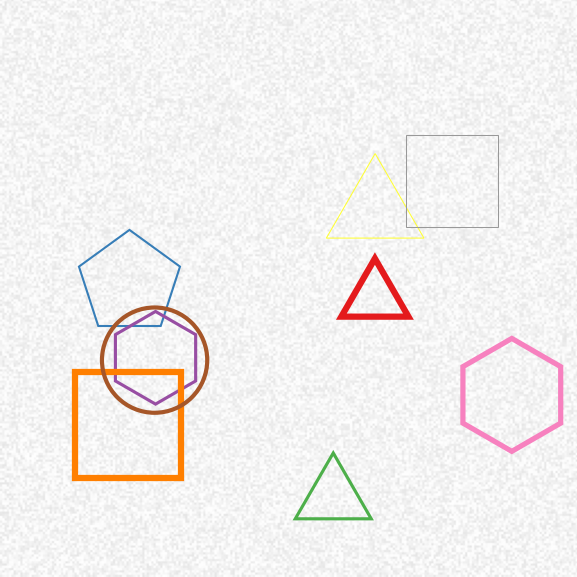[{"shape": "triangle", "thickness": 3, "radius": 0.34, "center": [0.649, 0.484]}, {"shape": "pentagon", "thickness": 1, "radius": 0.46, "center": [0.224, 0.509]}, {"shape": "triangle", "thickness": 1.5, "radius": 0.38, "center": [0.577, 0.139]}, {"shape": "hexagon", "thickness": 1.5, "radius": 0.4, "center": [0.269, 0.38]}, {"shape": "square", "thickness": 3, "radius": 0.46, "center": [0.221, 0.263]}, {"shape": "triangle", "thickness": 0.5, "radius": 0.49, "center": [0.65, 0.636]}, {"shape": "circle", "thickness": 2, "radius": 0.46, "center": [0.268, 0.376]}, {"shape": "hexagon", "thickness": 2.5, "radius": 0.49, "center": [0.886, 0.315]}, {"shape": "square", "thickness": 0.5, "radius": 0.4, "center": [0.783, 0.686]}]